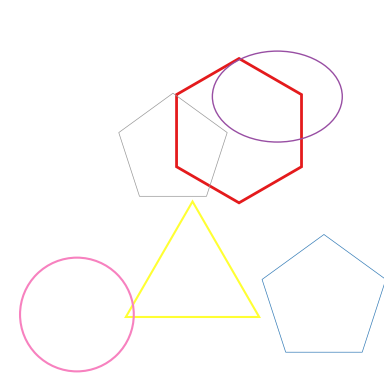[{"shape": "hexagon", "thickness": 2, "radius": 0.94, "center": [0.621, 0.661]}, {"shape": "pentagon", "thickness": 0.5, "radius": 0.85, "center": [0.841, 0.222]}, {"shape": "oval", "thickness": 1, "radius": 0.84, "center": [0.72, 0.749]}, {"shape": "triangle", "thickness": 1.5, "radius": 1.0, "center": [0.5, 0.277]}, {"shape": "circle", "thickness": 1.5, "radius": 0.74, "center": [0.2, 0.183]}, {"shape": "pentagon", "thickness": 0.5, "radius": 0.74, "center": [0.449, 0.61]}]